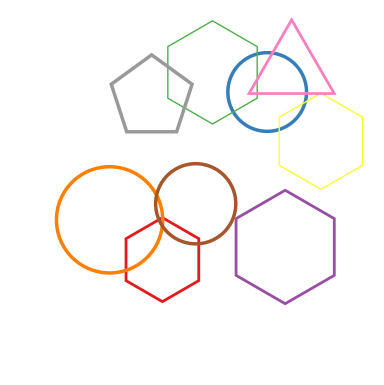[{"shape": "hexagon", "thickness": 2, "radius": 0.55, "center": [0.422, 0.326]}, {"shape": "circle", "thickness": 2.5, "radius": 0.51, "center": [0.694, 0.761]}, {"shape": "hexagon", "thickness": 1, "radius": 0.67, "center": [0.552, 0.812]}, {"shape": "hexagon", "thickness": 2, "radius": 0.74, "center": [0.741, 0.358]}, {"shape": "circle", "thickness": 2.5, "radius": 0.69, "center": [0.285, 0.429]}, {"shape": "hexagon", "thickness": 1, "radius": 0.62, "center": [0.833, 0.633]}, {"shape": "circle", "thickness": 2.5, "radius": 0.52, "center": [0.508, 0.471]}, {"shape": "triangle", "thickness": 2, "radius": 0.64, "center": [0.758, 0.821]}, {"shape": "pentagon", "thickness": 2.5, "radius": 0.55, "center": [0.394, 0.747]}]